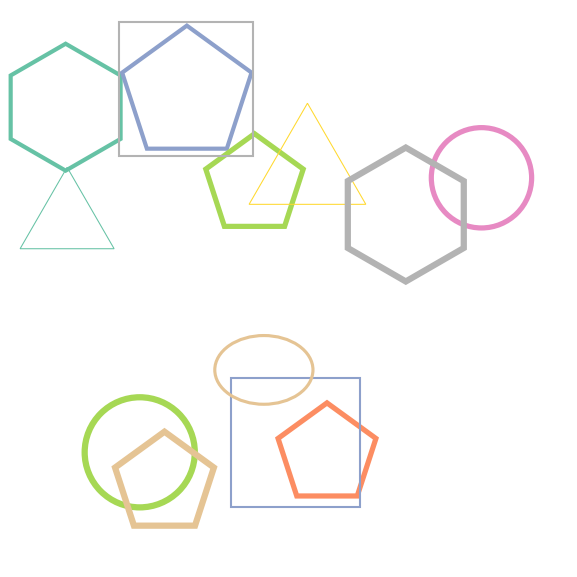[{"shape": "triangle", "thickness": 0.5, "radius": 0.47, "center": [0.116, 0.615]}, {"shape": "hexagon", "thickness": 2, "radius": 0.55, "center": [0.114, 0.814]}, {"shape": "pentagon", "thickness": 2.5, "radius": 0.45, "center": [0.566, 0.212]}, {"shape": "pentagon", "thickness": 2, "radius": 0.59, "center": [0.324, 0.837]}, {"shape": "square", "thickness": 1, "radius": 0.56, "center": [0.511, 0.233]}, {"shape": "circle", "thickness": 2.5, "radius": 0.43, "center": [0.834, 0.691]}, {"shape": "circle", "thickness": 3, "radius": 0.48, "center": [0.242, 0.216]}, {"shape": "pentagon", "thickness": 2.5, "radius": 0.44, "center": [0.441, 0.679]}, {"shape": "triangle", "thickness": 0.5, "radius": 0.58, "center": [0.532, 0.704]}, {"shape": "oval", "thickness": 1.5, "radius": 0.43, "center": [0.457, 0.359]}, {"shape": "pentagon", "thickness": 3, "radius": 0.45, "center": [0.285, 0.162]}, {"shape": "hexagon", "thickness": 3, "radius": 0.58, "center": [0.703, 0.628]}, {"shape": "square", "thickness": 1, "radius": 0.58, "center": [0.322, 0.845]}]